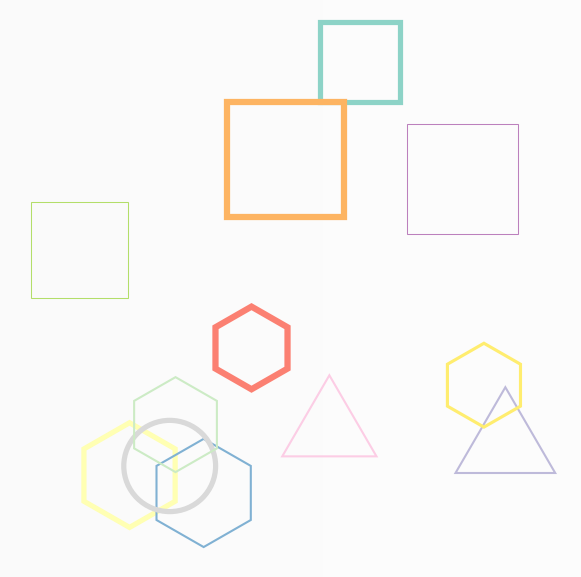[{"shape": "square", "thickness": 2.5, "radius": 0.34, "center": [0.619, 0.892]}, {"shape": "hexagon", "thickness": 2.5, "radius": 0.45, "center": [0.223, 0.176]}, {"shape": "triangle", "thickness": 1, "radius": 0.5, "center": [0.869, 0.23]}, {"shape": "hexagon", "thickness": 3, "radius": 0.36, "center": [0.433, 0.397]}, {"shape": "hexagon", "thickness": 1, "radius": 0.47, "center": [0.35, 0.146]}, {"shape": "square", "thickness": 3, "radius": 0.5, "center": [0.491, 0.723]}, {"shape": "square", "thickness": 0.5, "radius": 0.42, "center": [0.137, 0.566]}, {"shape": "triangle", "thickness": 1, "radius": 0.47, "center": [0.567, 0.256]}, {"shape": "circle", "thickness": 2.5, "radius": 0.39, "center": [0.292, 0.192]}, {"shape": "square", "thickness": 0.5, "radius": 0.47, "center": [0.796, 0.689]}, {"shape": "hexagon", "thickness": 1, "radius": 0.41, "center": [0.302, 0.264]}, {"shape": "hexagon", "thickness": 1.5, "radius": 0.36, "center": [0.833, 0.332]}]